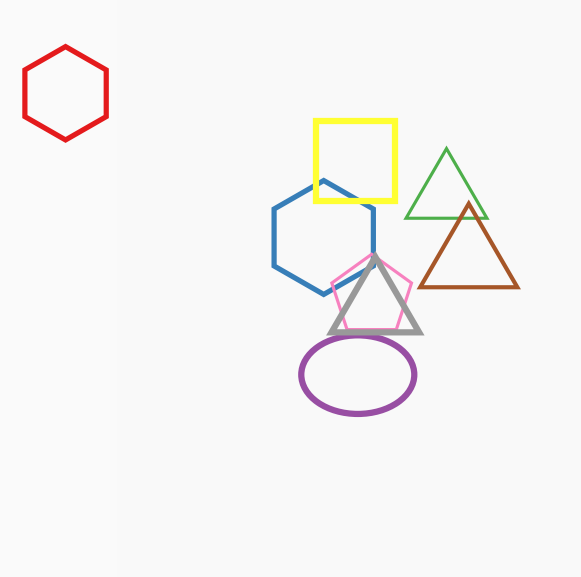[{"shape": "hexagon", "thickness": 2.5, "radius": 0.4, "center": [0.113, 0.838]}, {"shape": "hexagon", "thickness": 2.5, "radius": 0.49, "center": [0.557, 0.588]}, {"shape": "triangle", "thickness": 1.5, "radius": 0.4, "center": [0.768, 0.661]}, {"shape": "oval", "thickness": 3, "radius": 0.49, "center": [0.616, 0.35]}, {"shape": "square", "thickness": 3, "radius": 0.34, "center": [0.611, 0.72]}, {"shape": "triangle", "thickness": 2, "radius": 0.48, "center": [0.806, 0.55]}, {"shape": "pentagon", "thickness": 1.5, "radius": 0.36, "center": [0.639, 0.487]}, {"shape": "triangle", "thickness": 3, "radius": 0.44, "center": [0.646, 0.467]}]